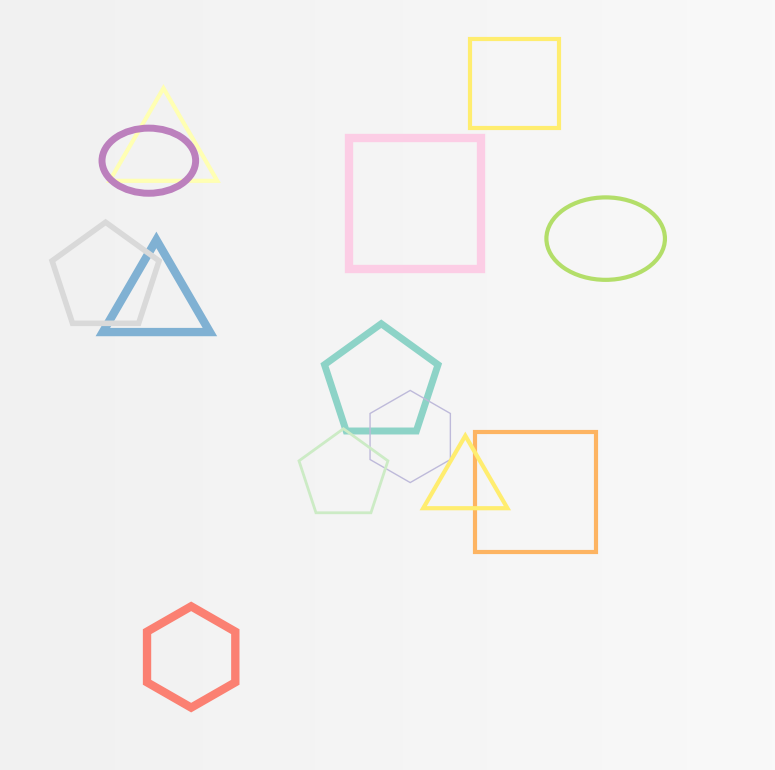[{"shape": "pentagon", "thickness": 2.5, "radius": 0.39, "center": [0.492, 0.503]}, {"shape": "triangle", "thickness": 1.5, "radius": 0.4, "center": [0.211, 0.805]}, {"shape": "hexagon", "thickness": 0.5, "radius": 0.3, "center": [0.529, 0.433]}, {"shape": "hexagon", "thickness": 3, "radius": 0.33, "center": [0.247, 0.147]}, {"shape": "triangle", "thickness": 3, "radius": 0.4, "center": [0.202, 0.609]}, {"shape": "square", "thickness": 1.5, "radius": 0.39, "center": [0.691, 0.361]}, {"shape": "oval", "thickness": 1.5, "radius": 0.38, "center": [0.782, 0.69]}, {"shape": "square", "thickness": 3, "radius": 0.43, "center": [0.535, 0.736]}, {"shape": "pentagon", "thickness": 2, "radius": 0.36, "center": [0.136, 0.639]}, {"shape": "oval", "thickness": 2.5, "radius": 0.3, "center": [0.192, 0.791]}, {"shape": "pentagon", "thickness": 1, "radius": 0.3, "center": [0.443, 0.383]}, {"shape": "square", "thickness": 1.5, "radius": 0.29, "center": [0.664, 0.892]}, {"shape": "triangle", "thickness": 1.5, "radius": 0.31, "center": [0.6, 0.371]}]